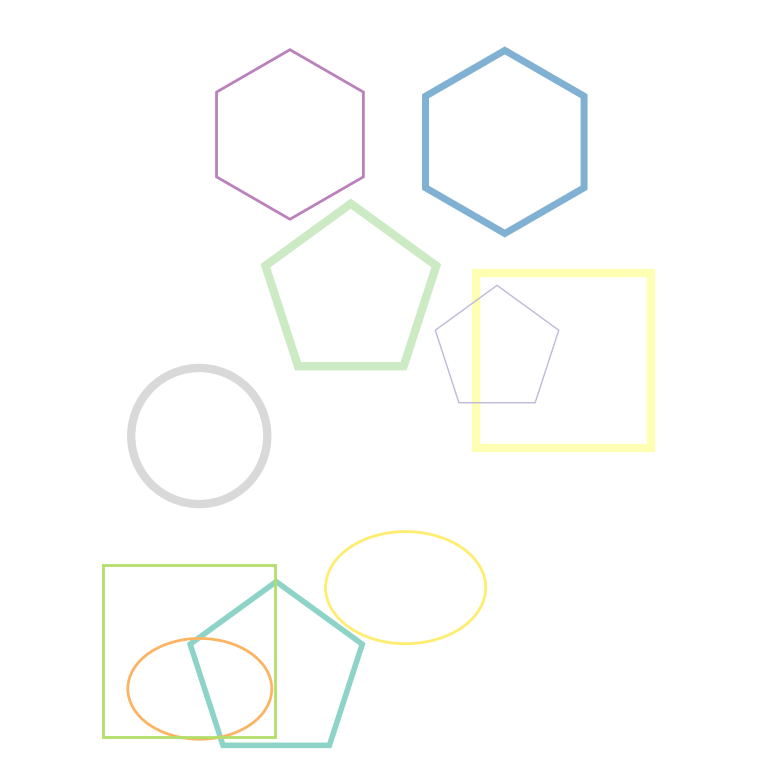[{"shape": "pentagon", "thickness": 2, "radius": 0.59, "center": [0.359, 0.127]}, {"shape": "square", "thickness": 3, "radius": 0.57, "center": [0.732, 0.532]}, {"shape": "pentagon", "thickness": 0.5, "radius": 0.42, "center": [0.645, 0.545]}, {"shape": "hexagon", "thickness": 2.5, "radius": 0.59, "center": [0.656, 0.816]}, {"shape": "oval", "thickness": 1, "radius": 0.47, "center": [0.259, 0.105]}, {"shape": "square", "thickness": 1, "radius": 0.56, "center": [0.245, 0.155]}, {"shape": "circle", "thickness": 3, "radius": 0.44, "center": [0.259, 0.434]}, {"shape": "hexagon", "thickness": 1, "radius": 0.55, "center": [0.377, 0.825]}, {"shape": "pentagon", "thickness": 3, "radius": 0.58, "center": [0.456, 0.619]}, {"shape": "oval", "thickness": 1, "radius": 0.52, "center": [0.527, 0.237]}]